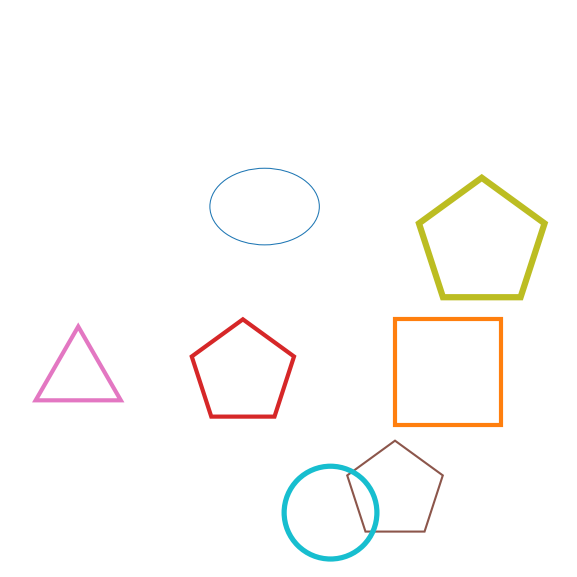[{"shape": "oval", "thickness": 0.5, "radius": 0.47, "center": [0.458, 0.641]}, {"shape": "square", "thickness": 2, "radius": 0.46, "center": [0.776, 0.355]}, {"shape": "pentagon", "thickness": 2, "radius": 0.47, "center": [0.421, 0.353]}, {"shape": "pentagon", "thickness": 1, "radius": 0.44, "center": [0.684, 0.149]}, {"shape": "triangle", "thickness": 2, "radius": 0.43, "center": [0.135, 0.349]}, {"shape": "pentagon", "thickness": 3, "radius": 0.57, "center": [0.834, 0.577]}, {"shape": "circle", "thickness": 2.5, "radius": 0.4, "center": [0.572, 0.111]}]